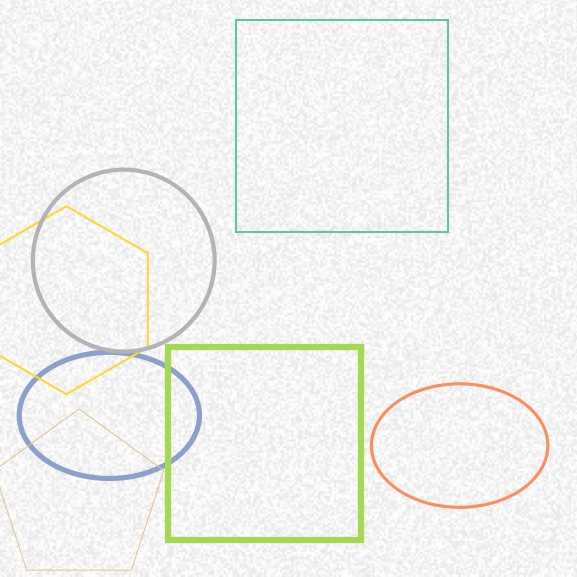[{"shape": "square", "thickness": 1, "radius": 0.92, "center": [0.592, 0.781]}, {"shape": "oval", "thickness": 1.5, "radius": 0.76, "center": [0.796, 0.228]}, {"shape": "oval", "thickness": 2.5, "radius": 0.78, "center": [0.189, 0.28]}, {"shape": "square", "thickness": 3, "radius": 0.84, "center": [0.458, 0.231]}, {"shape": "hexagon", "thickness": 1, "radius": 0.81, "center": [0.115, 0.479]}, {"shape": "pentagon", "thickness": 0.5, "radius": 0.77, "center": [0.137, 0.137]}, {"shape": "circle", "thickness": 2, "radius": 0.79, "center": [0.214, 0.548]}]